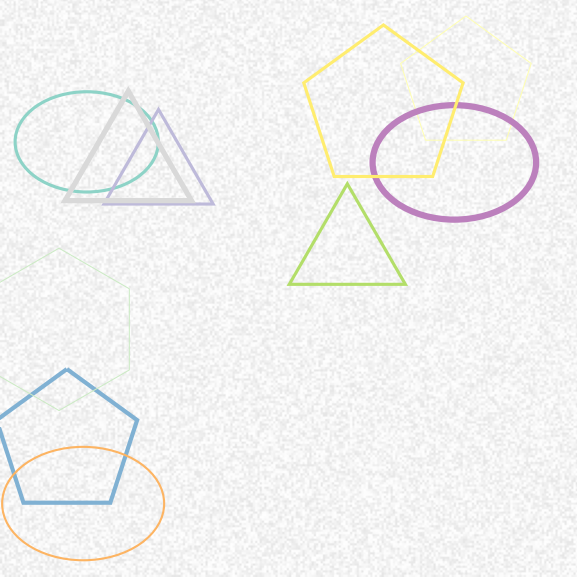[{"shape": "oval", "thickness": 1.5, "radius": 0.62, "center": [0.15, 0.753]}, {"shape": "pentagon", "thickness": 0.5, "radius": 0.59, "center": [0.807, 0.853]}, {"shape": "triangle", "thickness": 1.5, "radius": 0.55, "center": [0.274, 0.7]}, {"shape": "pentagon", "thickness": 2, "radius": 0.64, "center": [0.116, 0.232]}, {"shape": "oval", "thickness": 1, "radius": 0.7, "center": [0.144, 0.127]}, {"shape": "triangle", "thickness": 1.5, "radius": 0.58, "center": [0.601, 0.565]}, {"shape": "triangle", "thickness": 2.5, "radius": 0.63, "center": [0.222, 0.715]}, {"shape": "oval", "thickness": 3, "radius": 0.71, "center": [0.787, 0.718]}, {"shape": "hexagon", "thickness": 0.5, "radius": 0.7, "center": [0.102, 0.429]}, {"shape": "pentagon", "thickness": 1.5, "radius": 0.73, "center": [0.664, 0.811]}]